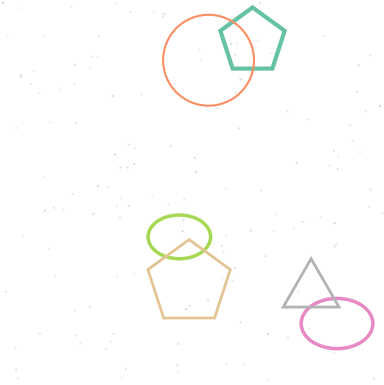[{"shape": "pentagon", "thickness": 3, "radius": 0.44, "center": [0.656, 0.893]}, {"shape": "circle", "thickness": 1.5, "radius": 0.59, "center": [0.542, 0.844]}, {"shape": "oval", "thickness": 2.5, "radius": 0.47, "center": [0.875, 0.16]}, {"shape": "oval", "thickness": 2.5, "radius": 0.41, "center": [0.466, 0.385]}, {"shape": "pentagon", "thickness": 2, "radius": 0.56, "center": [0.491, 0.265]}, {"shape": "triangle", "thickness": 2, "radius": 0.42, "center": [0.808, 0.244]}]